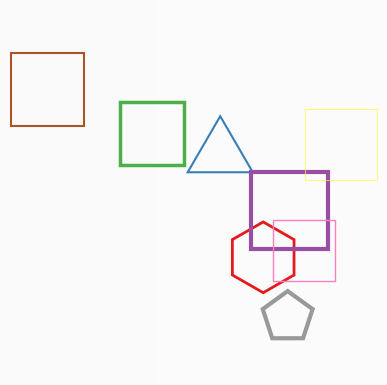[{"shape": "hexagon", "thickness": 2, "radius": 0.46, "center": [0.679, 0.332]}, {"shape": "triangle", "thickness": 1.5, "radius": 0.49, "center": [0.568, 0.601]}, {"shape": "square", "thickness": 2.5, "radius": 0.41, "center": [0.391, 0.653]}, {"shape": "square", "thickness": 3, "radius": 0.5, "center": [0.748, 0.454]}, {"shape": "square", "thickness": 0.5, "radius": 0.47, "center": [0.881, 0.624]}, {"shape": "square", "thickness": 1.5, "radius": 0.47, "center": [0.122, 0.768]}, {"shape": "square", "thickness": 1, "radius": 0.4, "center": [0.785, 0.35]}, {"shape": "pentagon", "thickness": 3, "radius": 0.34, "center": [0.742, 0.176]}]